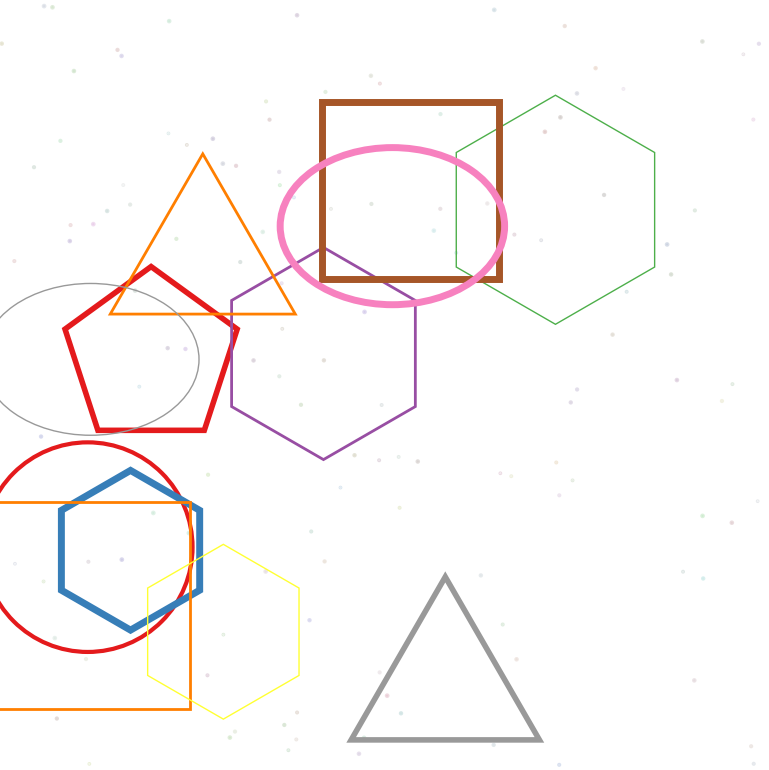[{"shape": "circle", "thickness": 1.5, "radius": 0.68, "center": [0.114, 0.289]}, {"shape": "pentagon", "thickness": 2, "radius": 0.59, "center": [0.196, 0.536]}, {"shape": "hexagon", "thickness": 2.5, "radius": 0.52, "center": [0.17, 0.285]}, {"shape": "hexagon", "thickness": 0.5, "radius": 0.74, "center": [0.721, 0.728]}, {"shape": "hexagon", "thickness": 1, "radius": 0.69, "center": [0.42, 0.541]}, {"shape": "square", "thickness": 1, "radius": 0.67, "center": [0.112, 0.214]}, {"shape": "triangle", "thickness": 1, "radius": 0.69, "center": [0.263, 0.661]}, {"shape": "hexagon", "thickness": 0.5, "radius": 0.57, "center": [0.29, 0.18]}, {"shape": "square", "thickness": 2.5, "radius": 0.57, "center": [0.533, 0.752]}, {"shape": "oval", "thickness": 2.5, "radius": 0.73, "center": [0.51, 0.706]}, {"shape": "triangle", "thickness": 2, "radius": 0.71, "center": [0.578, 0.11]}, {"shape": "oval", "thickness": 0.5, "radius": 0.7, "center": [0.118, 0.533]}]